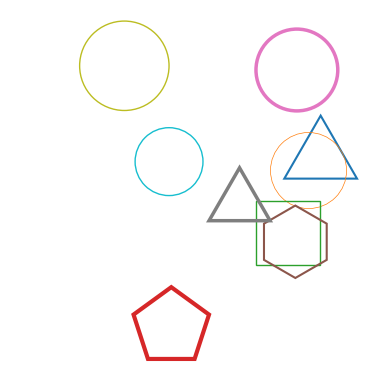[{"shape": "triangle", "thickness": 1.5, "radius": 0.55, "center": [0.833, 0.591]}, {"shape": "circle", "thickness": 0.5, "radius": 0.49, "center": [0.801, 0.557]}, {"shape": "square", "thickness": 1, "radius": 0.41, "center": [0.748, 0.395]}, {"shape": "pentagon", "thickness": 3, "radius": 0.52, "center": [0.445, 0.151]}, {"shape": "hexagon", "thickness": 1.5, "radius": 0.47, "center": [0.767, 0.372]}, {"shape": "circle", "thickness": 2.5, "radius": 0.53, "center": [0.771, 0.818]}, {"shape": "triangle", "thickness": 2.5, "radius": 0.46, "center": [0.622, 0.473]}, {"shape": "circle", "thickness": 1, "radius": 0.58, "center": [0.323, 0.829]}, {"shape": "circle", "thickness": 1, "radius": 0.44, "center": [0.439, 0.58]}]